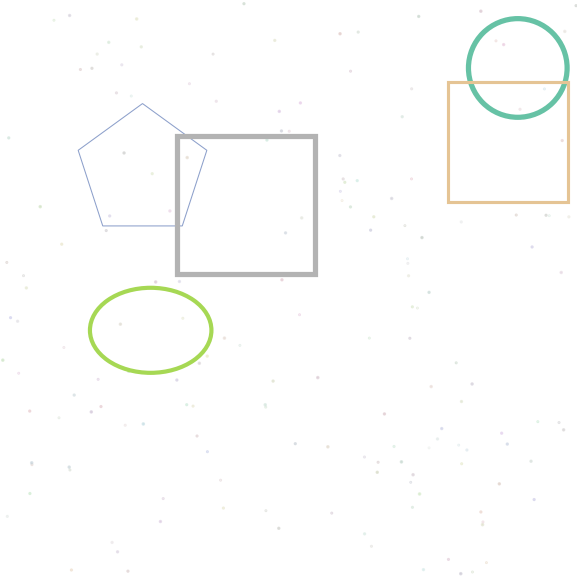[{"shape": "circle", "thickness": 2.5, "radius": 0.43, "center": [0.897, 0.881]}, {"shape": "pentagon", "thickness": 0.5, "radius": 0.59, "center": [0.247, 0.703]}, {"shape": "oval", "thickness": 2, "radius": 0.53, "center": [0.261, 0.427]}, {"shape": "square", "thickness": 1.5, "radius": 0.52, "center": [0.88, 0.753]}, {"shape": "square", "thickness": 2.5, "radius": 0.6, "center": [0.426, 0.645]}]